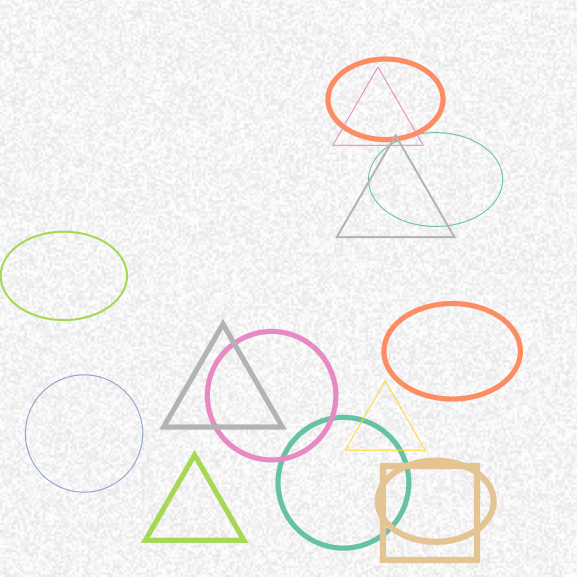[{"shape": "circle", "thickness": 2.5, "radius": 0.57, "center": [0.595, 0.163]}, {"shape": "oval", "thickness": 0.5, "radius": 0.58, "center": [0.754, 0.688]}, {"shape": "oval", "thickness": 2.5, "radius": 0.59, "center": [0.783, 0.391]}, {"shape": "oval", "thickness": 2.5, "radius": 0.5, "center": [0.668, 0.827]}, {"shape": "circle", "thickness": 0.5, "radius": 0.51, "center": [0.146, 0.248]}, {"shape": "triangle", "thickness": 0.5, "radius": 0.45, "center": [0.655, 0.793]}, {"shape": "circle", "thickness": 2.5, "radius": 0.56, "center": [0.47, 0.314]}, {"shape": "oval", "thickness": 1, "radius": 0.55, "center": [0.111, 0.521]}, {"shape": "triangle", "thickness": 2.5, "radius": 0.49, "center": [0.337, 0.113]}, {"shape": "triangle", "thickness": 0.5, "radius": 0.4, "center": [0.667, 0.26]}, {"shape": "oval", "thickness": 3, "radius": 0.5, "center": [0.754, 0.131]}, {"shape": "square", "thickness": 3, "radius": 0.41, "center": [0.745, 0.111]}, {"shape": "triangle", "thickness": 2.5, "radius": 0.59, "center": [0.386, 0.319]}, {"shape": "triangle", "thickness": 1, "radius": 0.59, "center": [0.685, 0.647]}]